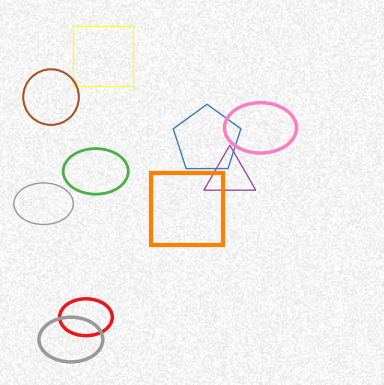[{"shape": "oval", "thickness": 2.5, "radius": 0.34, "center": [0.223, 0.176]}, {"shape": "pentagon", "thickness": 1, "radius": 0.46, "center": [0.538, 0.637]}, {"shape": "oval", "thickness": 2, "radius": 0.42, "center": [0.249, 0.555]}, {"shape": "triangle", "thickness": 1, "radius": 0.39, "center": [0.597, 0.545]}, {"shape": "square", "thickness": 3, "radius": 0.47, "center": [0.485, 0.456]}, {"shape": "square", "thickness": 1, "radius": 0.39, "center": [0.267, 0.855]}, {"shape": "circle", "thickness": 1.5, "radius": 0.36, "center": [0.133, 0.748]}, {"shape": "oval", "thickness": 2.5, "radius": 0.47, "center": [0.677, 0.668]}, {"shape": "oval", "thickness": 1, "radius": 0.39, "center": [0.113, 0.471]}, {"shape": "oval", "thickness": 2.5, "radius": 0.42, "center": [0.184, 0.118]}]